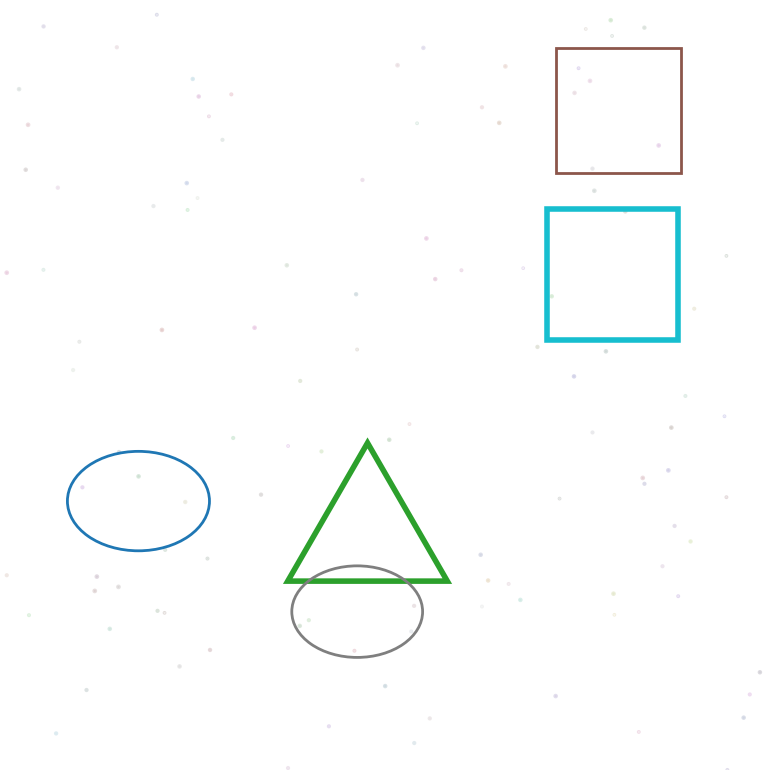[{"shape": "oval", "thickness": 1, "radius": 0.46, "center": [0.18, 0.349]}, {"shape": "triangle", "thickness": 2, "radius": 0.6, "center": [0.477, 0.305]}, {"shape": "square", "thickness": 1, "radius": 0.4, "center": [0.804, 0.857]}, {"shape": "oval", "thickness": 1, "radius": 0.42, "center": [0.464, 0.206]}, {"shape": "square", "thickness": 2, "radius": 0.43, "center": [0.795, 0.643]}]